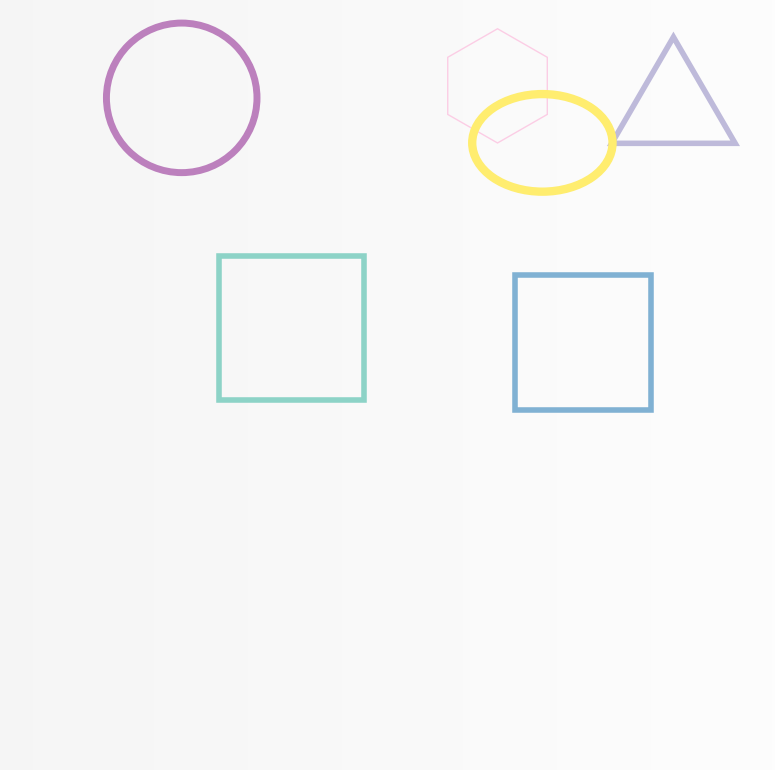[{"shape": "square", "thickness": 2, "radius": 0.47, "center": [0.376, 0.574]}, {"shape": "triangle", "thickness": 2, "radius": 0.46, "center": [0.869, 0.86]}, {"shape": "square", "thickness": 2, "radius": 0.44, "center": [0.752, 0.556]}, {"shape": "hexagon", "thickness": 0.5, "radius": 0.37, "center": [0.642, 0.888]}, {"shape": "circle", "thickness": 2.5, "radius": 0.49, "center": [0.234, 0.873]}, {"shape": "oval", "thickness": 3, "radius": 0.45, "center": [0.7, 0.814]}]